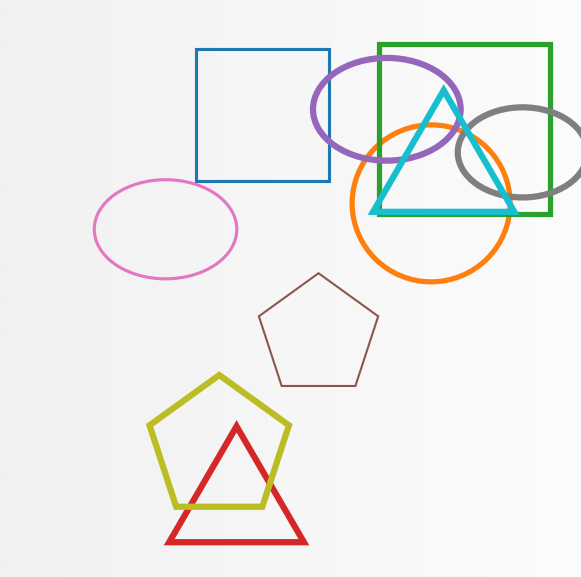[{"shape": "square", "thickness": 1.5, "radius": 0.57, "center": [0.451, 0.799]}, {"shape": "circle", "thickness": 2.5, "radius": 0.68, "center": [0.742, 0.647]}, {"shape": "square", "thickness": 2.5, "radius": 0.74, "center": [0.799, 0.776]}, {"shape": "triangle", "thickness": 3, "radius": 0.67, "center": [0.407, 0.127]}, {"shape": "oval", "thickness": 3, "radius": 0.64, "center": [0.666, 0.81]}, {"shape": "pentagon", "thickness": 1, "radius": 0.54, "center": [0.548, 0.418]}, {"shape": "oval", "thickness": 1.5, "radius": 0.61, "center": [0.285, 0.602]}, {"shape": "oval", "thickness": 3, "radius": 0.56, "center": [0.899, 0.735]}, {"shape": "pentagon", "thickness": 3, "radius": 0.63, "center": [0.377, 0.224]}, {"shape": "triangle", "thickness": 3, "radius": 0.7, "center": [0.763, 0.702]}]